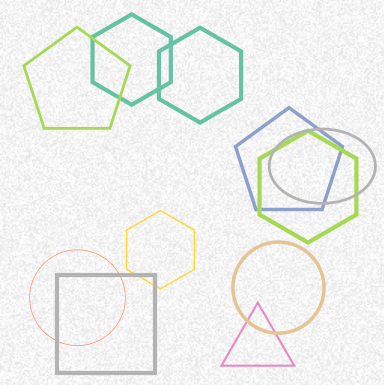[{"shape": "hexagon", "thickness": 3, "radius": 0.59, "center": [0.342, 0.845]}, {"shape": "hexagon", "thickness": 3, "radius": 0.62, "center": [0.52, 0.805]}, {"shape": "circle", "thickness": 0.5, "radius": 0.62, "center": [0.201, 0.227]}, {"shape": "pentagon", "thickness": 2.5, "radius": 0.73, "center": [0.751, 0.574]}, {"shape": "triangle", "thickness": 1.5, "radius": 0.55, "center": [0.67, 0.105]}, {"shape": "hexagon", "thickness": 3, "radius": 0.73, "center": [0.8, 0.515]}, {"shape": "pentagon", "thickness": 2, "radius": 0.73, "center": [0.2, 0.784]}, {"shape": "hexagon", "thickness": 1, "radius": 0.51, "center": [0.417, 0.351]}, {"shape": "circle", "thickness": 2.5, "radius": 0.59, "center": [0.723, 0.253]}, {"shape": "oval", "thickness": 2, "radius": 0.69, "center": [0.837, 0.568]}, {"shape": "square", "thickness": 3, "radius": 0.64, "center": [0.276, 0.159]}]